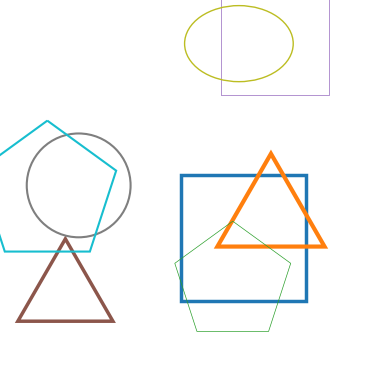[{"shape": "square", "thickness": 2.5, "radius": 0.81, "center": [0.632, 0.382]}, {"shape": "triangle", "thickness": 3, "radius": 0.8, "center": [0.704, 0.44]}, {"shape": "pentagon", "thickness": 0.5, "radius": 0.79, "center": [0.605, 0.267]}, {"shape": "square", "thickness": 0.5, "radius": 0.7, "center": [0.714, 0.893]}, {"shape": "triangle", "thickness": 2.5, "radius": 0.71, "center": [0.17, 0.237]}, {"shape": "circle", "thickness": 1.5, "radius": 0.67, "center": [0.204, 0.518]}, {"shape": "oval", "thickness": 1, "radius": 0.71, "center": [0.621, 0.887]}, {"shape": "pentagon", "thickness": 1.5, "radius": 0.94, "center": [0.123, 0.499]}]